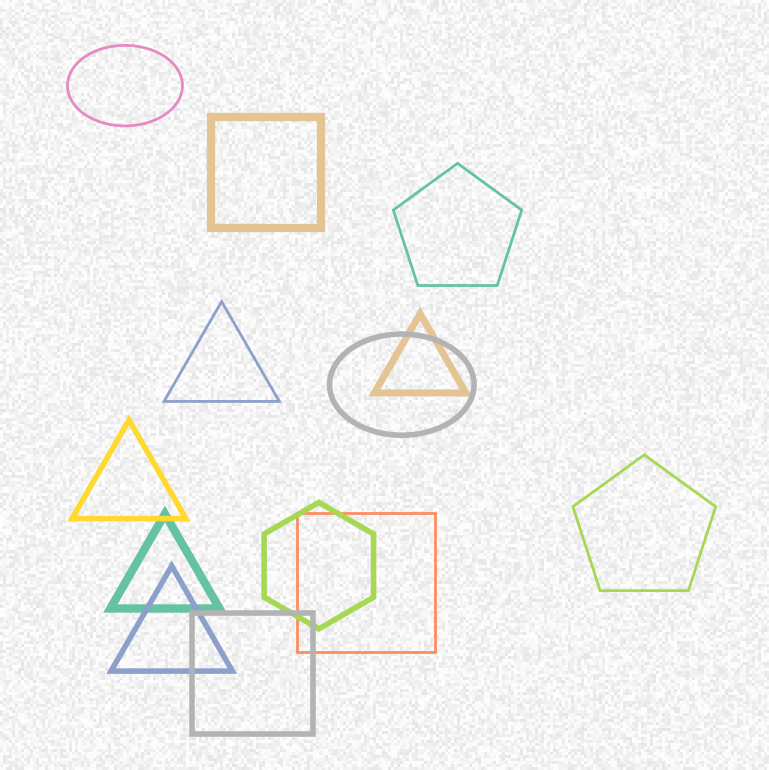[{"shape": "pentagon", "thickness": 1, "radius": 0.44, "center": [0.594, 0.7]}, {"shape": "triangle", "thickness": 3, "radius": 0.41, "center": [0.214, 0.251]}, {"shape": "square", "thickness": 1, "radius": 0.45, "center": [0.475, 0.244]}, {"shape": "triangle", "thickness": 2, "radius": 0.46, "center": [0.223, 0.174]}, {"shape": "triangle", "thickness": 1, "radius": 0.43, "center": [0.288, 0.522]}, {"shape": "oval", "thickness": 1, "radius": 0.37, "center": [0.162, 0.889]}, {"shape": "pentagon", "thickness": 1, "radius": 0.49, "center": [0.837, 0.312]}, {"shape": "hexagon", "thickness": 2, "radius": 0.41, "center": [0.414, 0.265]}, {"shape": "triangle", "thickness": 2, "radius": 0.43, "center": [0.167, 0.369]}, {"shape": "triangle", "thickness": 2.5, "radius": 0.34, "center": [0.546, 0.524]}, {"shape": "square", "thickness": 3, "radius": 0.36, "center": [0.346, 0.776]}, {"shape": "square", "thickness": 2, "radius": 0.39, "center": [0.328, 0.126]}, {"shape": "oval", "thickness": 2, "radius": 0.47, "center": [0.522, 0.5]}]